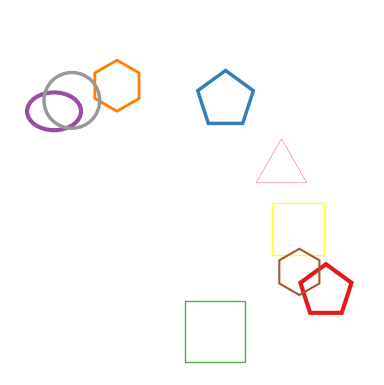[{"shape": "pentagon", "thickness": 3, "radius": 0.35, "center": [0.847, 0.244]}, {"shape": "pentagon", "thickness": 2.5, "radius": 0.38, "center": [0.586, 0.741]}, {"shape": "square", "thickness": 1, "radius": 0.39, "center": [0.558, 0.139]}, {"shape": "oval", "thickness": 3, "radius": 0.35, "center": [0.14, 0.711]}, {"shape": "hexagon", "thickness": 2, "radius": 0.33, "center": [0.304, 0.777]}, {"shape": "square", "thickness": 1, "radius": 0.34, "center": [0.774, 0.406]}, {"shape": "hexagon", "thickness": 1.5, "radius": 0.3, "center": [0.778, 0.294]}, {"shape": "triangle", "thickness": 0.5, "radius": 0.38, "center": [0.731, 0.563]}, {"shape": "circle", "thickness": 2.5, "radius": 0.36, "center": [0.187, 0.739]}]